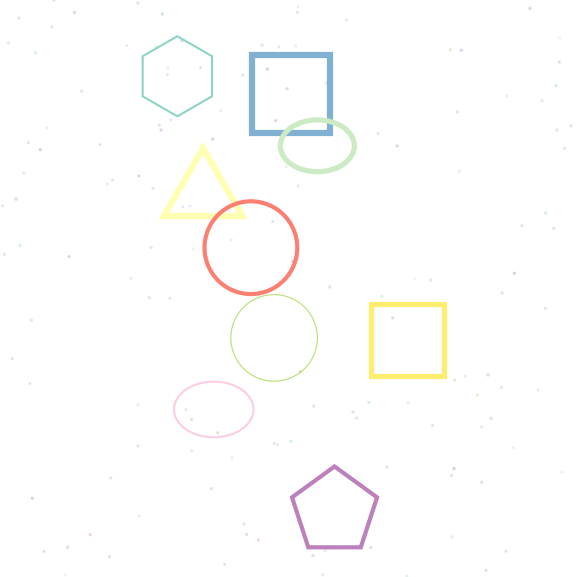[{"shape": "hexagon", "thickness": 1, "radius": 0.35, "center": [0.307, 0.867]}, {"shape": "triangle", "thickness": 3, "radius": 0.39, "center": [0.352, 0.664]}, {"shape": "circle", "thickness": 2, "radius": 0.4, "center": [0.434, 0.57]}, {"shape": "square", "thickness": 3, "radius": 0.34, "center": [0.503, 0.836]}, {"shape": "circle", "thickness": 0.5, "radius": 0.37, "center": [0.475, 0.414]}, {"shape": "oval", "thickness": 1, "radius": 0.34, "center": [0.37, 0.29]}, {"shape": "pentagon", "thickness": 2, "radius": 0.39, "center": [0.579, 0.114]}, {"shape": "oval", "thickness": 2.5, "radius": 0.32, "center": [0.549, 0.747]}, {"shape": "square", "thickness": 2.5, "radius": 0.31, "center": [0.706, 0.41]}]